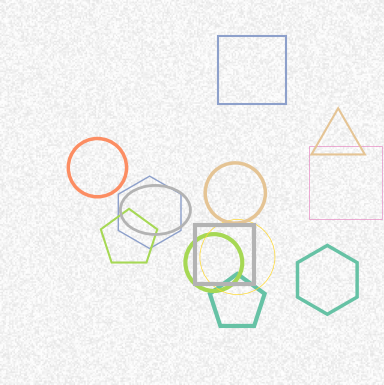[{"shape": "pentagon", "thickness": 3, "radius": 0.37, "center": [0.616, 0.214]}, {"shape": "hexagon", "thickness": 2.5, "radius": 0.45, "center": [0.85, 0.273]}, {"shape": "circle", "thickness": 2.5, "radius": 0.38, "center": [0.253, 0.565]}, {"shape": "hexagon", "thickness": 1, "radius": 0.47, "center": [0.389, 0.449]}, {"shape": "square", "thickness": 1.5, "radius": 0.44, "center": [0.655, 0.818]}, {"shape": "square", "thickness": 0.5, "radius": 0.47, "center": [0.898, 0.526]}, {"shape": "circle", "thickness": 3, "radius": 0.37, "center": [0.555, 0.318]}, {"shape": "pentagon", "thickness": 1.5, "radius": 0.39, "center": [0.335, 0.38]}, {"shape": "circle", "thickness": 0.5, "radius": 0.49, "center": [0.617, 0.332]}, {"shape": "triangle", "thickness": 1.5, "radius": 0.4, "center": [0.878, 0.639]}, {"shape": "circle", "thickness": 2.5, "radius": 0.39, "center": [0.611, 0.499]}, {"shape": "oval", "thickness": 2, "radius": 0.45, "center": [0.404, 0.455]}, {"shape": "square", "thickness": 3, "radius": 0.38, "center": [0.584, 0.338]}]